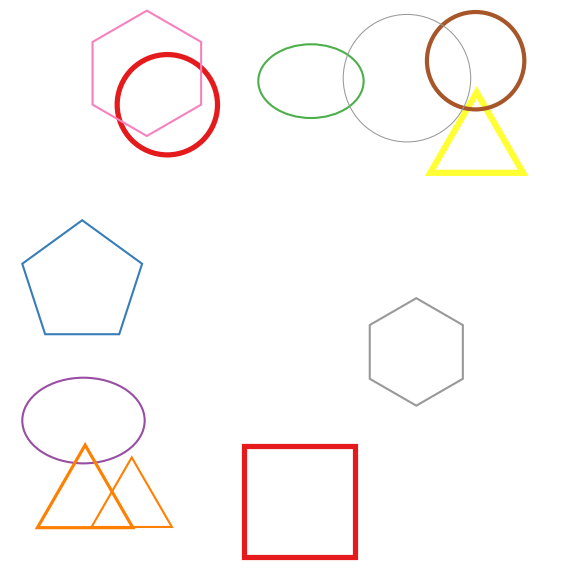[{"shape": "square", "thickness": 2.5, "radius": 0.48, "center": [0.518, 0.132]}, {"shape": "circle", "thickness": 2.5, "radius": 0.43, "center": [0.29, 0.818]}, {"shape": "pentagon", "thickness": 1, "radius": 0.55, "center": [0.142, 0.509]}, {"shape": "oval", "thickness": 1, "radius": 0.46, "center": [0.538, 0.859]}, {"shape": "oval", "thickness": 1, "radius": 0.53, "center": [0.145, 0.271]}, {"shape": "triangle", "thickness": 1.5, "radius": 0.48, "center": [0.147, 0.133]}, {"shape": "triangle", "thickness": 1, "radius": 0.4, "center": [0.228, 0.127]}, {"shape": "triangle", "thickness": 3, "radius": 0.46, "center": [0.825, 0.746]}, {"shape": "circle", "thickness": 2, "radius": 0.42, "center": [0.824, 0.894]}, {"shape": "hexagon", "thickness": 1, "radius": 0.54, "center": [0.254, 0.872]}, {"shape": "circle", "thickness": 0.5, "radius": 0.55, "center": [0.705, 0.864]}, {"shape": "hexagon", "thickness": 1, "radius": 0.47, "center": [0.721, 0.39]}]